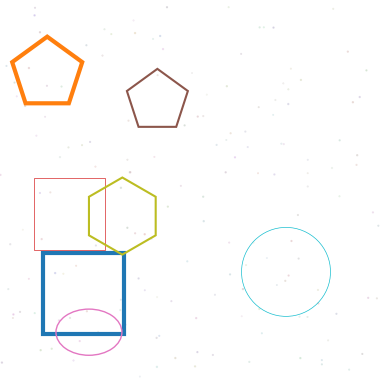[{"shape": "square", "thickness": 3, "radius": 0.53, "center": [0.217, 0.237]}, {"shape": "pentagon", "thickness": 3, "radius": 0.48, "center": [0.123, 0.809]}, {"shape": "square", "thickness": 0.5, "radius": 0.46, "center": [0.18, 0.444]}, {"shape": "pentagon", "thickness": 1.5, "radius": 0.42, "center": [0.409, 0.738]}, {"shape": "oval", "thickness": 1, "radius": 0.43, "center": [0.231, 0.137]}, {"shape": "hexagon", "thickness": 1.5, "radius": 0.5, "center": [0.318, 0.439]}, {"shape": "circle", "thickness": 0.5, "radius": 0.58, "center": [0.743, 0.294]}]